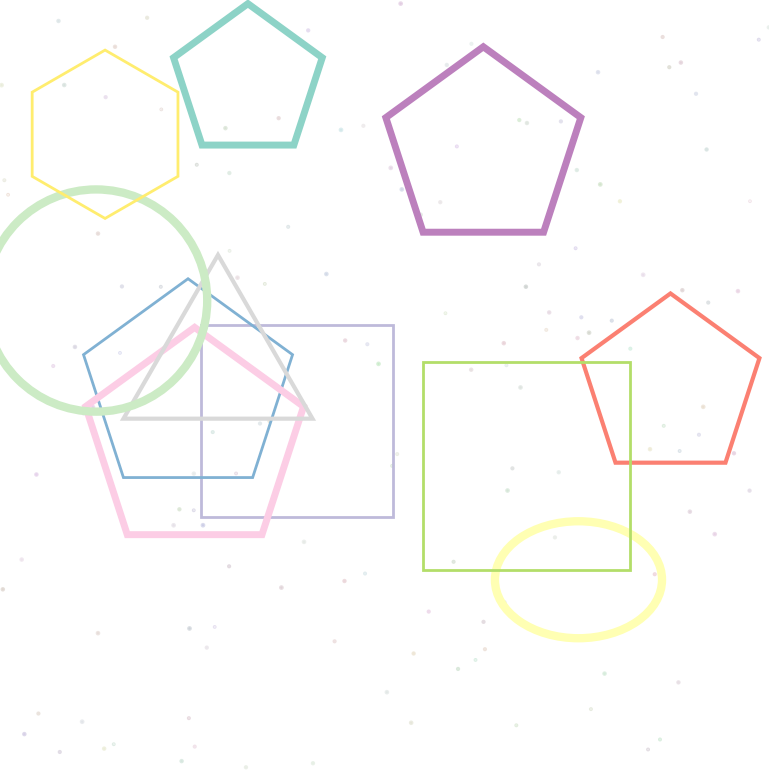[{"shape": "pentagon", "thickness": 2.5, "radius": 0.51, "center": [0.322, 0.894]}, {"shape": "oval", "thickness": 3, "radius": 0.54, "center": [0.751, 0.247]}, {"shape": "square", "thickness": 1, "radius": 0.62, "center": [0.386, 0.453]}, {"shape": "pentagon", "thickness": 1.5, "radius": 0.61, "center": [0.871, 0.497]}, {"shape": "pentagon", "thickness": 1, "radius": 0.71, "center": [0.244, 0.495]}, {"shape": "square", "thickness": 1, "radius": 0.67, "center": [0.684, 0.395]}, {"shape": "pentagon", "thickness": 2.5, "radius": 0.74, "center": [0.253, 0.426]}, {"shape": "triangle", "thickness": 1.5, "radius": 0.71, "center": [0.283, 0.527]}, {"shape": "pentagon", "thickness": 2.5, "radius": 0.67, "center": [0.628, 0.806]}, {"shape": "circle", "thickness": 3, "radius": 0.72, "center": [0.125, 0.61]}, {"shape": "hexagon", "thickness": 1, "radius": 0.55, "center": [0.136, 0.826]}]